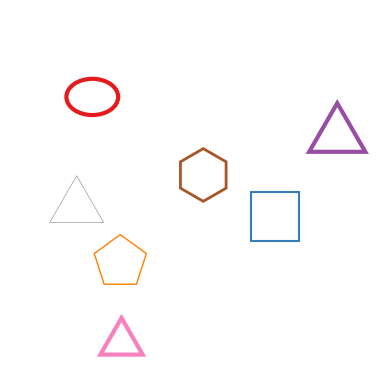[{"shape": "oval", "thickness": 3, "radius": 0.34, "center": [0.24, 0.748]}, {"shape": "square", "thickness": 1.5, "radius": 0.31, "center": [0.714, 0.438]}, {"shape": "triangle", "thickness": 3, "radius": 0.42, "center": [0.876, 0.648]}, {"shape": "pentagon", "thickness": 1, "radius": 0.36, "center": [0.312, 0.319]}, {"shape": "hexagon", "thickness": 2, "radius": 0.34, "center": [0.528, 0.546]}, {"shape": "triangle", "thickness": 3, "radius": 0.32, "center": [0.316, 0.111]}, {"shape": "triangle", "thickness": 0.5, "radius": 0.4, "center": [0.199, 0.463]}]